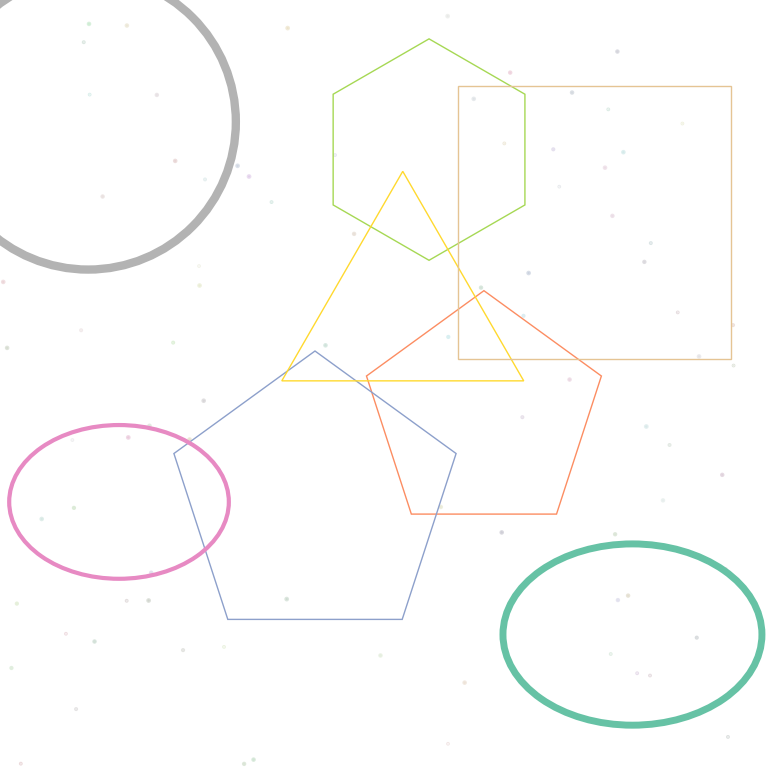[{"shape": "oval", "thickness": 2.5, "radius": 0.84, "center": [0.821, 0.176]}, {"shape": "pentagon", "thickness": 0.5, "radius": 0.8, "center": [0.628, 0.462]}, {"shape": "pentagon", "thickness": 0.5, "radius": 0.96, "center": [0.409, 0.351]}, {"shape": "oval", "thickness": 1.5, "radius": 0.71, "center": [0.155, 0.348]}, {"shape": "hexagon", "thickness": 0.5, "radius": 0.72, "center": [0.557, 0.806]}, {"shape": "triangle", "thickness": 0.5, "radius": 0.91, "center": [0.523, 0.596]}, {"shape": "square", "thickness": 0.5, "radius": 0.89, "center": [0.773, 0.71]}, {"shape": "circle", "thickness": 3, "radius": 0.96, "center": [0.115, 0.842]}]